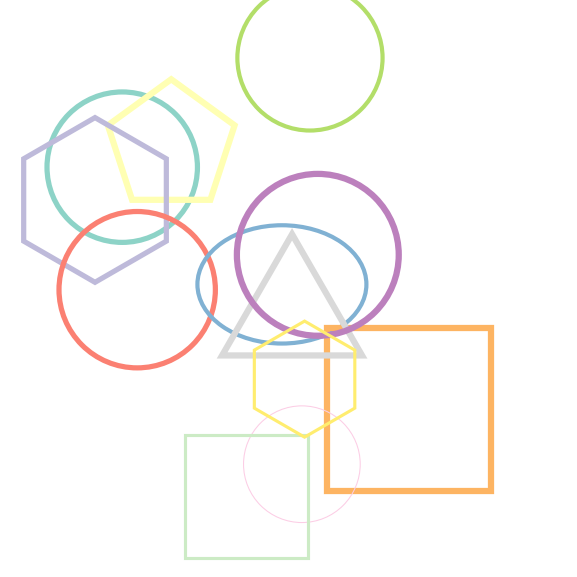[{"shape": "circle", "thickness": 2.5, "radius": 0.65, "center": [0.212, 0.71]}, {"shape": "pentagon", "thickness": 3, "radius": 0.58, "center": [0.296, 0.746]}, {"shape": "hexagon", "thickness": 2.5, "radius": 0.71, "center": [0.165, 0.653]}, {"shape": "circle", "thickness": 2.5, "radius": 0.68, "center": [0.238, 0.498]}, {"shape": "oval", "thickness": 2, "radius": 0.73, "center": [0.488, 0.507]}, {"shape": "square", "thickness": 3, "radius": 0.71, "center": [0.708, 0.29]}, {"shape": "circle", "thickness": 2, "radius": 0.63, "center": [0.537, 0.899]}, {"shape": "circle", "thickness": 0.5, "radius": 0.51, "center": [0.523, 0.195]}, {"shape": "triangle", "thickness": 3, "radius": 0.7, "center": [0.506, 0.454]}, {"shape": "circle", "thickness": 3, "radius": 0.7, "center": [0.55, 0.558]}, {"shape": "square", "thickness": 1.5, "radius": 0.53, "center": [0.426, 0.14]}, {"shape": "hexagon", "thickness": 1.5, "radius": 0.5, "center": [0.527, 0.343]}]